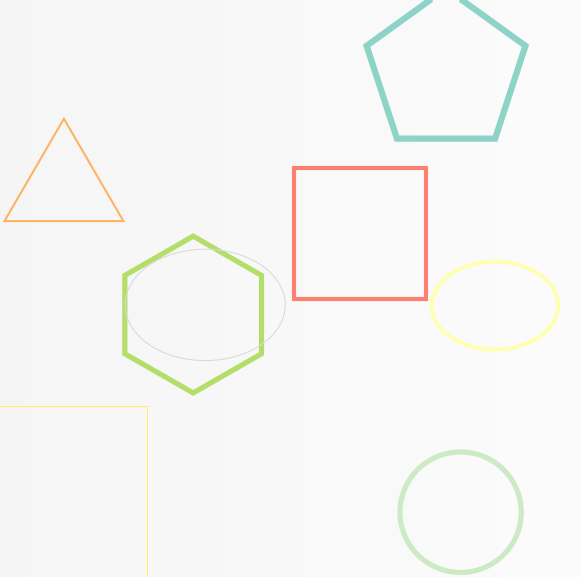[{"shape": "pentagon", "thickness": 3, "radius": 0.72, "center": [0.767, 0.875]}, {"shape": "oval", "thickness": 2, "radius": 0.54, "center": [0.851, 0.47]}, {"shape": "square", "thickness": 2, "radius": 0.57, "center": [0.619, 0.595]}, {"shape": "triangle", "thickness": 1, "radius": 0.59, "center": [0.11, 0.675]}, {"shape": "hexagon", "thickness": 2.5, "radius": 0.68, "center": [0.332, 0.454]}, {"shape": "oval", "thickness": 0.5, "radius": 0.69, "center": [0.353, 0.471]}, {"shape": "circle", "thickness": 2.5, "radius": 0.52, "center": [0.792, 0.112]}, {"shape": "square", "thickness": 0.5, "radius": 0.75, "center": [0.103, 0.147]}]